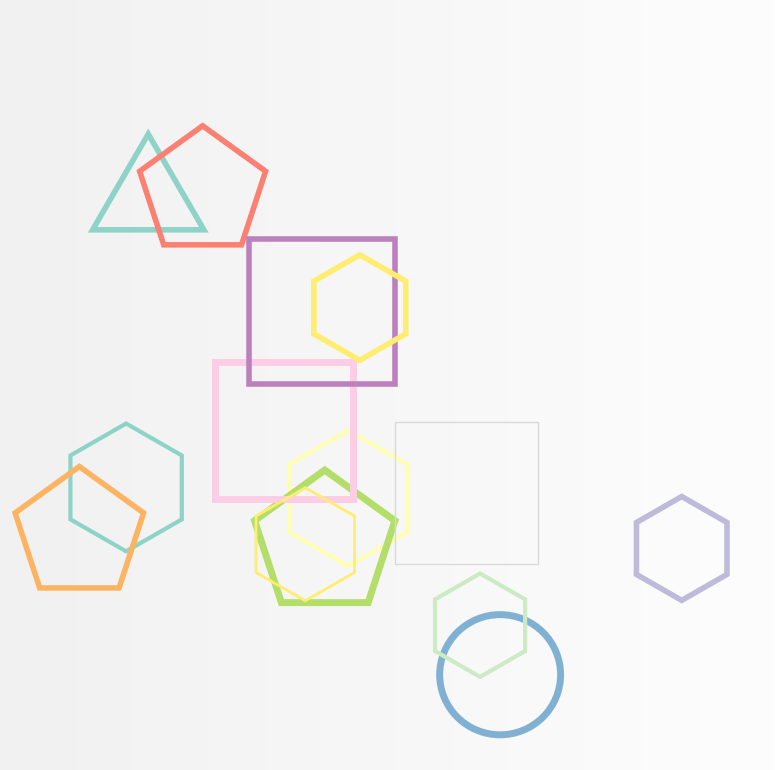[{"shape": "triangle", "thickness": 2, "radius": 0.41, "center": [0.191, 0.743]}, {"shape": "hexagon", "thickness": 1.5, "radius": 0.41, "center": [0.163, 0.367]}, {"shape": "hexagon", "thickness": 1.5, "radius": 0.44, "center": [0.449, 0.353]}, {"shape": "hexagon", "thickness": 2, "radius": 0.34, "center": [0.88, 0.288]}, {"shape": "pentagon", "thickness": 2, "radius": 0.43, "center": [0.261, 0.751]}, {"shape": "circle", "thickness": 2.5, "radius": 0.39, "center": [0.645, 0.124]}, {"shape": "pentagon", "thickness": 2, "radius": 0.44, "center": [0.102, 0.307]}, {"shape": "pentagon", "thickness": 2.5, "radius": 0.48, "center": [0.419, 0.294]}, {"shape": "square", "thickness": 2.5, "radius": 0.44, "center": [0.366, 0.441]}, {"shape": "square", "thickness": 0.5, "radius": 0.46, "center": [0.602, 0.36]}, {"shape": "square", "thickness": 2, "radius": 0.47, "center": [0.415, 0.595]}, {"shape": "hexagon", "thickness": 1.5, "radius": 0.34, "center": [0.619, 0.188]}, {"shape": "hexagon", "thickness": 2, "radius": 0.34, "center": [0.464, 0.601]}, {"shape": "hexagon", "thickness": 1, "radius": 0.37, "center": [0.394, 0.293]}]